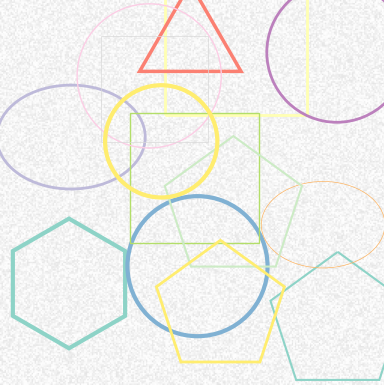[{"shape": "pentagon", "thickness": 1.5, "radius": 0.92, "center": [0.877, 0.162]}, {"shape": "hexagon", "thickness": 3, "radius": 0.84, "center": [0.179, 0.264]}, {"shape": "square", "thickness": 2, "radius": 0.92, "center": [0.613, 0.887]}, {"shape": "oval", "thickness": 2, "radius": 0.96, "center": [0.184, 0.644]}, {"shape": "triangle", "thickness": 2.5, "radius": 0.76, "center": [0.494, 0.891]}, {"shape": "circle", "thickness": 3, "radius": 0.91, "center": [0.513, 0.309]}, {"shape": "oval", "thickness": 0.5, "radius": 0.8, "center": [0.839, 0.416]}, {"shape": "square", "thickness": 1, "radius": 0.84, "center": [0.505, 0.538]}, {"shape": "circle", "thickness": 1, "radius": 0.94, "center": [0.388, 0.803]}, {"shape": "square", "thickness": 0.5, "radius": 0.69, "center": [0.401, 0.769]}, {"shape": "circle", "thickness": 2, "radius": 0.91, "center": [0.875, 0.864]}, {"shape": "pentagon", "thickness": 1.5, "radius": 0.94, "center": [0.606, 0.459]}, {"shape": "pentagon", "thickness": 2, "radius": 0.87, "center": [0.572, 0.201]}, {"shape": "circle", "thickness": 3, "radius": 0.73, "center": [0.419, 0.633]}]